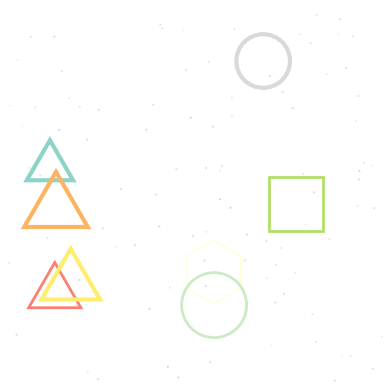[{"shape": "triangle", "thickness": 3, "radius": 0.35, "center": [0.13, 0.566]}, {"shape": "hexagon", "thickness": 0.5, "radius": 0.41, "center": [0.554, 0.293]}, {"shape": "triangle", "thickness": 2, "radius": 0.39, "center": [0.142, 0.24]}, {"shape": "triangle", "thickness": 3, "radius": 0.48, "center": [0.145, 0.458]}, {"shape": "square", "thickness": 2, "radius": 0.35, "center": [0.77, 0.469]}, {"shape": "circle", "thickness": 3, "radius": 0.35, "center": [0.684, 0.842]}, {"shape": "circle", "thickness": 2, "radius": 0.42, "center": [0.556, 0.208]}, {"shape": "triangle", "thickness": 3, "radius": 0.44, "center": [0.184, 0.266]}]